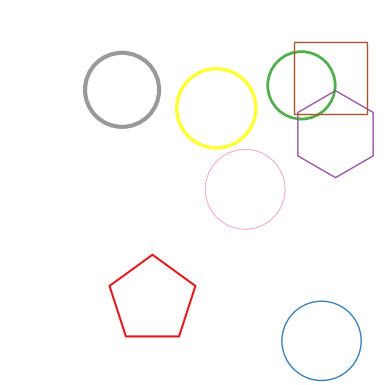[{"shape": "pentagon", "thickness": 1.5, "radius": 0.59, "center": [0.396, 0.221]}, {"shape": "circle", "thickness": 1, "radius": 0.51, "center": [0.835, 0.115]}, {"shape": "circle", "thickness": 2, "radius": 0.44, "center": [0.783, 0.778]}, {"shape": "hexagon", "thickness": 1, "radius": 0.56, "center": [0.871, 0.652]}, {"shape": "circle", "thickness": 2.5, "radius": 0.51, "center": [0.562, 0.719]}, {"shape": "square", "thickness": 1, "radius": 0.47, "center": [0.858, 0.798]}, {"shape": "circle", "thickness": 0.5, "radius": 0.52, "center": [0.637, 0.508]}, {"shape": "circle", "thickness": 3, "radius": 0.48, "center": [0.317, 0.767]}]